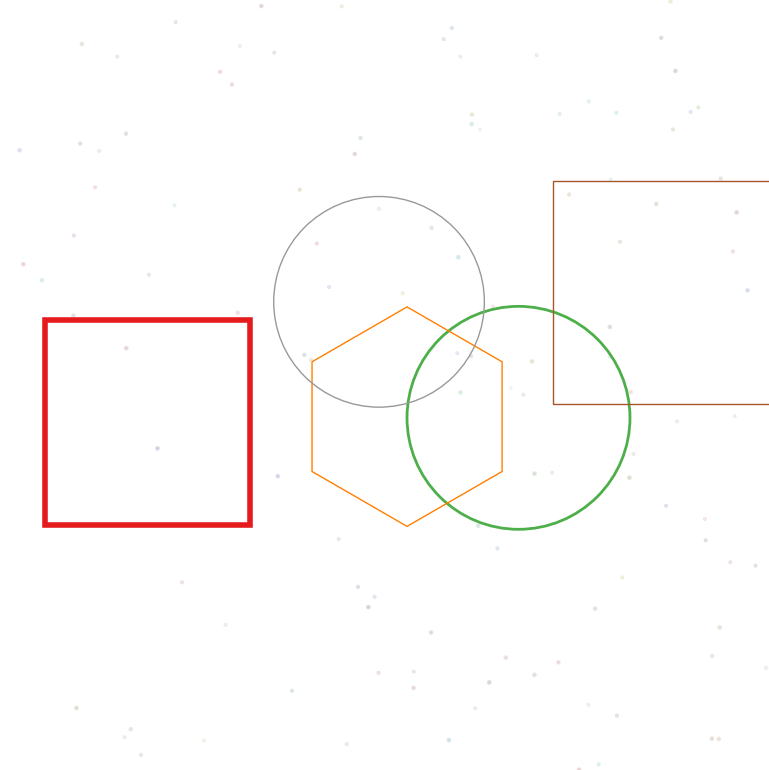[{"shape": "square", "thickness": 2, "radius": 0.66, "center": [0.192, 0.451]}, {"shape": "circle", "thickness": 1, "radius": 0.72, "center": [0.673, 0.457]}, {"shape": "hexagon", "thickness": 0.5, "radius": 0.71, "center": [0.529, 0.459]}, {"shape": "square", "thickness": 0.5, "radius": 0.72, "center": [0.863, 0.62]}, {"shape": "circle", "thickness": 0.5, "radius": 0.68, "center": [0.492, 0.608]}]